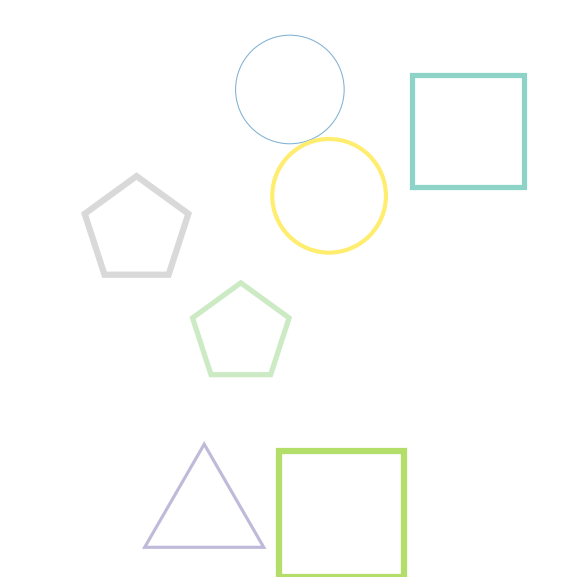[{"shape": "square", "thickness": 2.5, "radius": 0.49, "center": [0.81, 0.772]}, {"shape": "triangle", "thickness": 1.5, "radius": 0.6, "center": [0.354, 0.111]}, {"shape": "circle", "thickness": 0.5, "radius": 0.47, "center": [0.502, 0.844]}, {"shape": "square", "thickness": 3, "radius": 0.54, "center": [0.591, 0.109]}, {"shape": "pentagon", "thickness": 3, "radius": 0.47, "center": [0.236, 0.6]}, {"shape": "pentagon", "thickness": 2.5, "radius": 0.44, "center": [0.417, 0.421]}, {"shape": "circle", "thickness": 2, "radius": 0.49, "center": [0.57, 0.66]}]